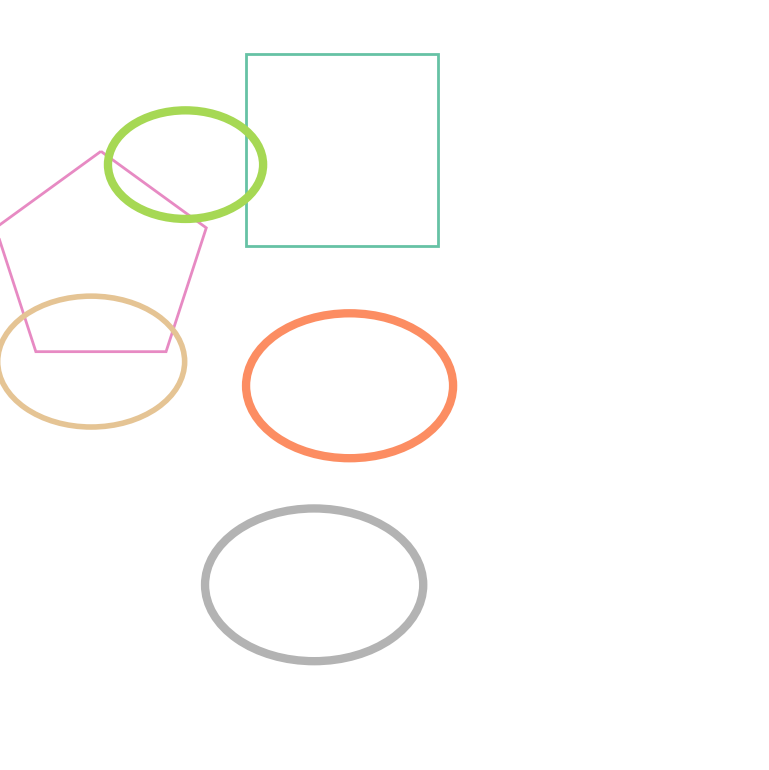[{"shape": "square", "thickness": 1, "radius": 0.62, "center": [0.444, 0.805]}, {"shape": "oval", "thickness": 3, "radius": 0.67, "center": [0.454, 0.499]}, {"shape": "pentagon", "thickness": 1, "radius": 0.72, "center": [0.131, 0.66]}, {"shape": "oval", "thickness": 3, "radius": 0.5, "center": [0.241, 0.786]}, {"shape": "oval", "thickness": 2, "radius": 0.61, "center": [0.118, 0.53]}, {"shape": "oval", "thickness": 3, "radius": 0.71, "center": [0.408, 0.24]}]